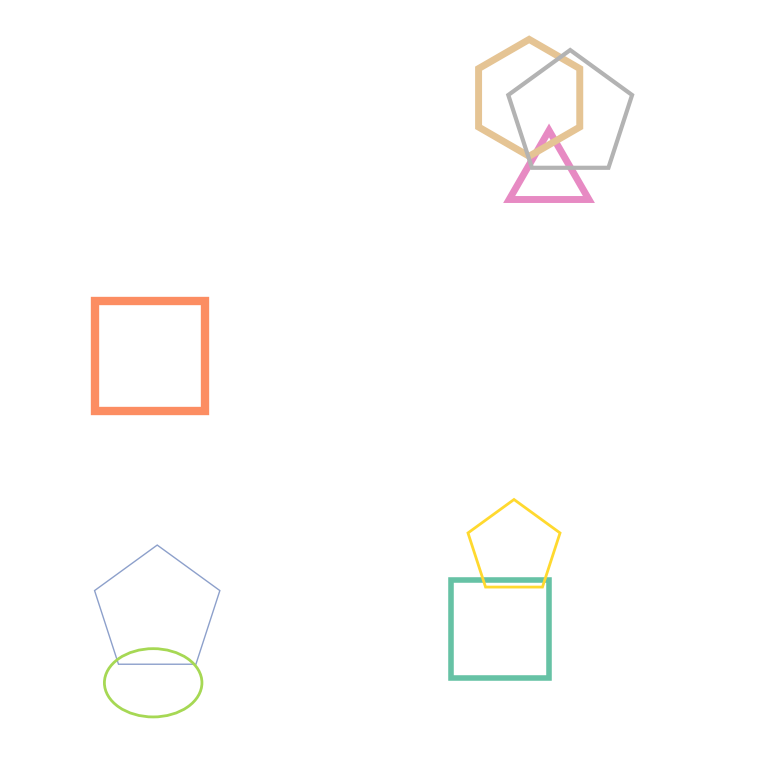[{"shape": "square", "thickness": 2, "radius": 0.32, "center": [0.65, 0.183]}, {"shape": "square", "thickness": 3, "radius": 0.36, "center": [0.195, 0.538]}, {"shape": "pentagon", "thickness": 0.5, "radius": 0.43, "center": [0.204, 0.207]}, {"shape": "triangle", "thickness": 2.5, "radius": 0.3, "center": [0.713, 0.771]}, {"shape": "oval", "thickness": 1, "radius": 0.32, "center": [0.199, 0.113]}, {"shape": "pentagon", "thickness": 1, "radius": 0.31, "center": [0.668, 0.288]}, {"shape": "hexagon", "thickness": 2.5, "radius": 0.38, "center": [0.687, 0.873]}, {"shape": "pentagon", "thickness": 1.5, "radius": 0.42, "center": [0.741, 0.85]}]